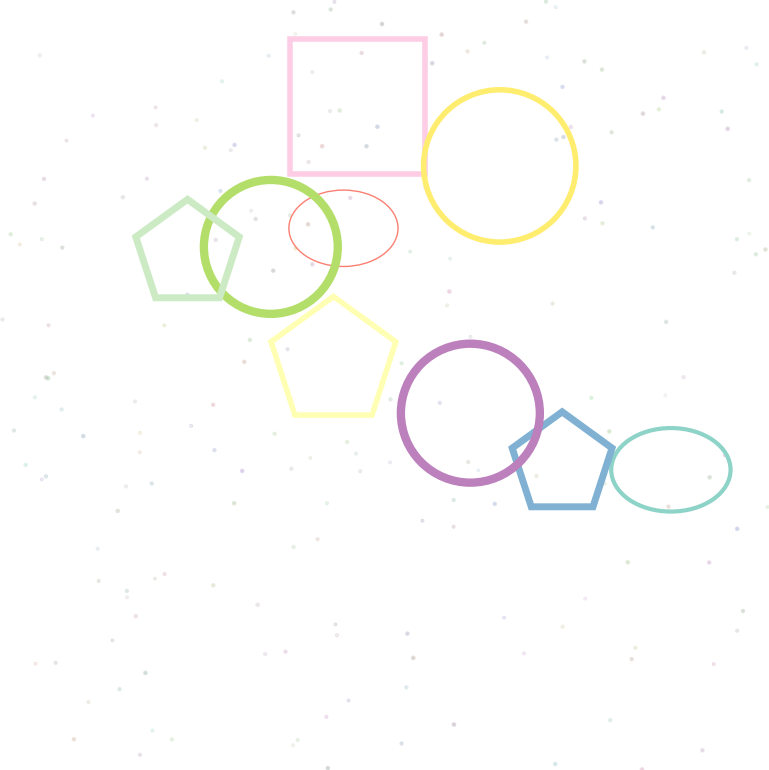[{"shape": "oval", "thickness": 1.5, "radius": 0.39, "center": [0.871, 0.39]}, {"shape": "pentagon", "thickness": 2, "radius": 0.43, "center": [0.433, 0.53]}, {"shape": "oval", "thickness": 0.5, "radius": 0.35, "center": [0.446, 0.704]}, {"shape": "pentagon", "thickness": 2.5, "radius": 0.34, "center": [0.73, 0.397]}, {"shape": "circle", "thickness": 3, "radius": 0.43, "center": [0.352, 0.679]}, {"shape": "square", "thickness": 2, "radius": 0.44, "center": [0.464, 0.861]}, {"shape": "circle", "thickness": 3, "radius": 0.45, "center": [0.611, 0.463]}, {"shape": "pentagon", "thickness": 2.5, "radius": 0.35, "center": [0.244, 0.67]}, {"shape": "circle", "thickness": 2, "radius": 0.49, "center": [0.649, 0.785]}]